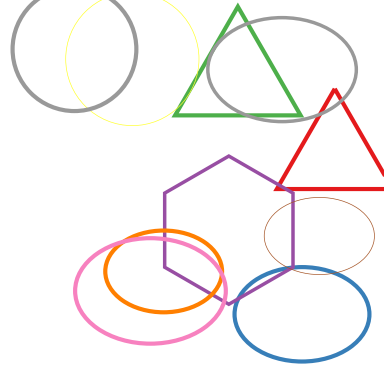[{"shape": "triangle", "thickness": 3, "radius": 0.87, "center": [0.869, 0.596]}, {"shape": "oval", "thickness": 3, "radius": 0.88, "center": [0.784, 0.184]}, {"shape": "triangle", "thickness": 3, "radius": 0.94, "center": [0.618, 0.794]}, {"shape": "hexagon", "thickness": 2.5, "radius": 0.96, "center": [0.594, 0.402]}, {"shape": "oval", "thickness": 3, "radius": 0.76, "center": [0.425, 0.295]}, {"shape": "circle", "thickness": 0.5, "radius": 0.87, "center": [0.344, 0.847]}, {"shape": "oval", "thickness": 0.5, "radius": 0.72, "center": [0.829, 0.387]}, {"shape": "oval", "thickness": 3, "radius": 0.98, "center": [0.391, 0.244]}, {"shape": "circle", "thickness": 3, "radius": 0.8, "center": [0.193, 0.872]}, {"shape": "oval", "thickness": 2.5, "radius": 0.96, "center": [0.733, 0.819]}]